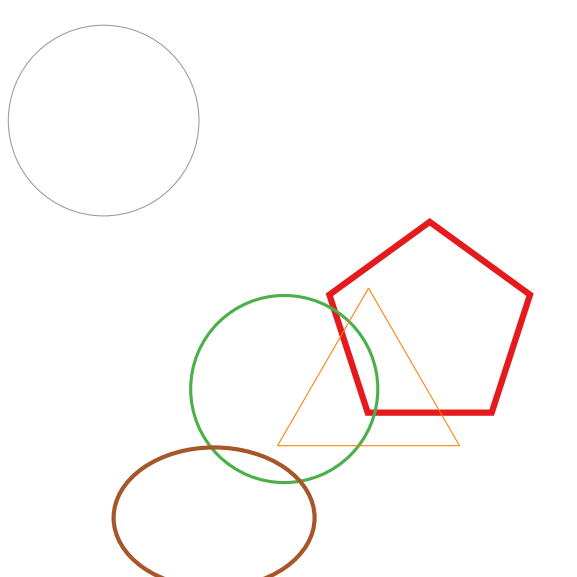[{"shape": "pentagon", "thickness": 3, "radius": 0.91, "center": [0.744, 0.432]}, {"shape": "circle", "thickness": 1.5, "radius": 0.81, "center": [0.492, 0.326]}, {"shape": "triangle", "thickness": 0.5, "radius": 0.91, "center": [0.638, 0.318]}, {"shape": "oval", "thickness": 2, "radius": 0.87, "center": [0.371, 0.103]}, {"shape": "circle", "thickness": 0.5, "radius": 0.83, "center": [0.179, 0.79]}]